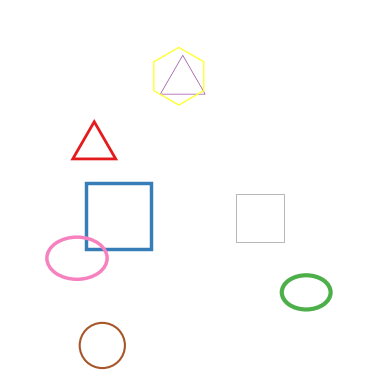[{"shape": "triangle", "thickness": 2, "radius": 0.32, "center": [0.245, 0.619]}, {"shape": "square", "thickness": 2.5, "radius": 0.43, "center": [0.308, 0.439]}, {"shape": "oval", "thickness": 3, "radius": 0.32, "center": [0.795, 0.241]}, {"shape": "triangle", "thickness": 0.5, "radius": 0.34, "center": [0.475, 0.789]}, {"shape": "hexagon", "thickness": 1, "radius": 0.37, "center": [0.464, 0.802]}, {"shape": "circle", "thickness": 1.5, "radius": 0.29, "center": [0.266, 0.103]}, {"shape": "oval", "thickness": 2.5, "radius": 0.39, "center": [0.2, 0.329]}, {"shape": "square", "thickness": 0.5, "radius": 0.31, "center": [0.675, 0.434]}]